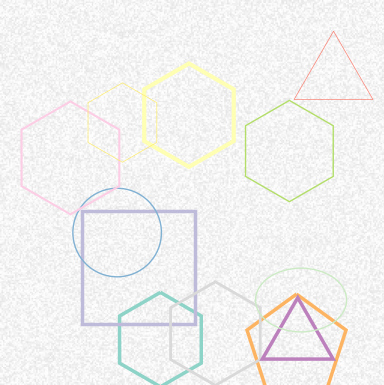[{"shape": "hexagon", "thickness": 2.5, "radius": 0.61, "center": [0.417, 0.118]}, {"shape": "hexagon", "thickness": 3, "radius": 0.67, "center": [0.491, 0.701]}, {"shape": "square", "thickness": 2.5, "radius": 0.74, "center": [0.36, 0.304]}, {"shape": "triangle", "thickness": 0.5, "radius": 0.59, "center": [0.866, 0.801]}, {"shape": "circle", "thickness": 1, "radius": 0.58, "center": [0.304, 0.396]}, {"shape": "pentagon", "thickness": 2.5, "radius": 0.68, "center": [0.77, 0.101]}, {"shape": "hexagon", "thickness": 1, "radius": 0.66, "center": [0.752, 0.608]}, {"shape": "hexagon", "thickness": 1.5, "radius": 0.73, "center": [0.183, 0.59]}, {"shape": "hexagon", "thickness": 2, "radius": 0.67, "center": [0.559, 0.134]}, {"shape": "triangle", "thickness": 2.5, "radius": 0.53, "center": [0.773, 0.12]}, {"shape": "oval", "thickness": 1, "radius": 0.59, "center": [0.782, 0.221]}, {"shape": "hexagon", "thickness": 0.5, "radius": 0.52, "center": [0.318, 0.682]}]